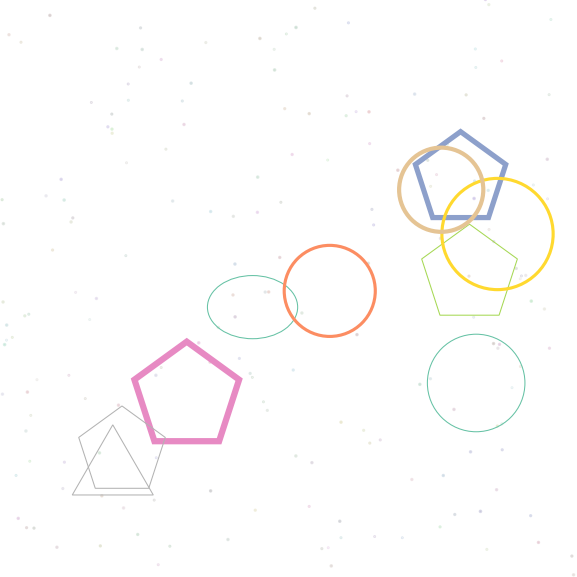[{"shape": "circle", "thickness": 0.5, "radius": 0.42, "center": [0.825, 0.336]}, {"shape": "oval", "thickness": 0.5, "radius": 0.39, "center": [0.437, 0.467]}, {"shape": "circle", "thickness": 1.5, "radius": 0.39, "center": [0.571, 0.495]}, {"shape": "pentagon", "thickness": 2.5, "radius": 0.41, "center": [0.798, 0.689]}, {"shape": "pentagon", "thickness": 3, "radius": 0.48, "center": [0.323, 0.312]}, {"shape": "pentagon", "thickness": 0.5, "radius": 0.44, "center": [0.813, 0.524]}, {"shape": "circle", "thickness": 1.5, "radius": 0.48, "center": [0.861, 0.594]}, {"shape": "circle", "thickness": 2, "radius": 0.36, "center": [0.764, 0.671]}, {"shape": "triangle", "thickness": 0.5, "radius": 0.4, "center": [0.195, 0.183]}, {"shape": "pentagon", "thickness": 0.5, "radius": 0.39, "center": [0.211, 0.217]}]